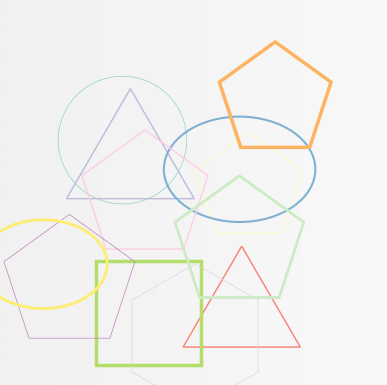[{"shape": "circle", "thickness": 0.5, "radius": 0.83, "center": [0.316, 0.636]}, {"shape": "pentagon", "thickness": 0.5, "radius": 0.73, "center": [0.643, 0.512]}, {"shape": "triangle", "thickness": 1, "radius": 0.95, "center": [0.336, 0.579]}, {"shape": "triangle", "thickness": 1, "radius": 0.87, "center": [0.624, 0.186]}, {"shape": "oval", "thickness": 1.5, "radius": 0.98, "center": [0.618, 0.56]}, {"shape": "pentagon", "thickness": 2.5, "radius": 0.76, "center": [0.71, 0.74]}, {"shape": "square", "thickness": 2.5, "radius": 0.68, "center": [0.384, 0.188]}, {"shape": "pentagon", "thickness": 1, "radius": 0.86, "center": [0.374, 0.491]}, {"shape": "hexagon", "thickness": 0.5, "radius": 0.94, "center": [0.503, 0.127]}, {"shape": "pentagon", "thickness": 0.5, "radius": 0.89, "center": [0.179, 0.265]}, {"shape": "pentagon", "thickness": 2, "radius": 0.87, "center": [0.618, 0.369]}, {"shape": "oval", "thickness": 2, "radius": 0.82, "center": [0.112, 0.314]}]